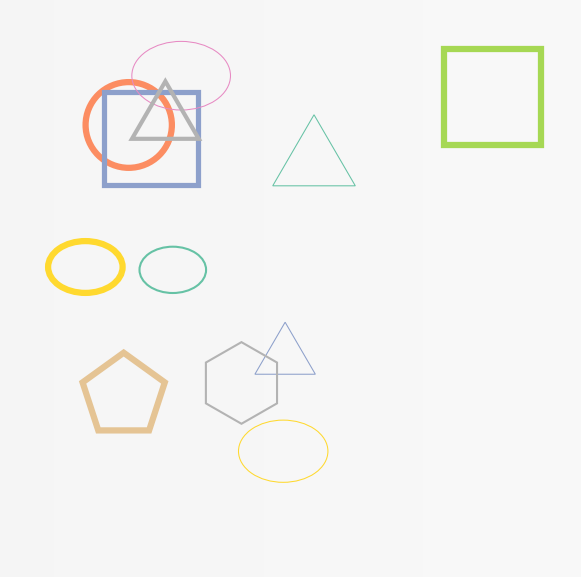[{"shape": "oval", "thickness": 1, "radius": 0.29, "center": [0.297, 0.532]}, {"shape": "triangle", "thickness": 0.5, "radius": 0.41, "center": [0.54, 0.718]}, {"shape": "circle", "thickness": 3, "radius": 0.37, "center": [0.221, 0.783]}, {"shape": "square", "thickness": 2.5, "radius": 0.4, "center": [0.26, 0.76]}, {"shape": "triangle", "thickness": 0.5, "radius": 0.3, "center": [0.491, 0.381]}, {"shape": "oval", "thickness": 0.5, "radius": 0.42, "center": [0.312, 0.868]}, {"shape": "square", "thickness": 3, "radius": 0.41, "center": [0.847, 0.831]}, {"shape": "oval", "thickness": 0.5, "radius": 0.38, "center": [0.487, 0.218]}, {"shape": "oval", "thickness": 3, "radius": 0.32, "center": [0.147, 0.537]}, {"shape": "pentagon", "thickness": 3, "radius": 0.37, "center": [0.213, 0.314]}, {"shape": "triangle", "thickness": 2, "radius": 0.33, "center": [0.284, 0.792]}, {"shape": "hexagon", "thickness": 1, "radius": 0.35, "center": [0.415, 0.336]}]